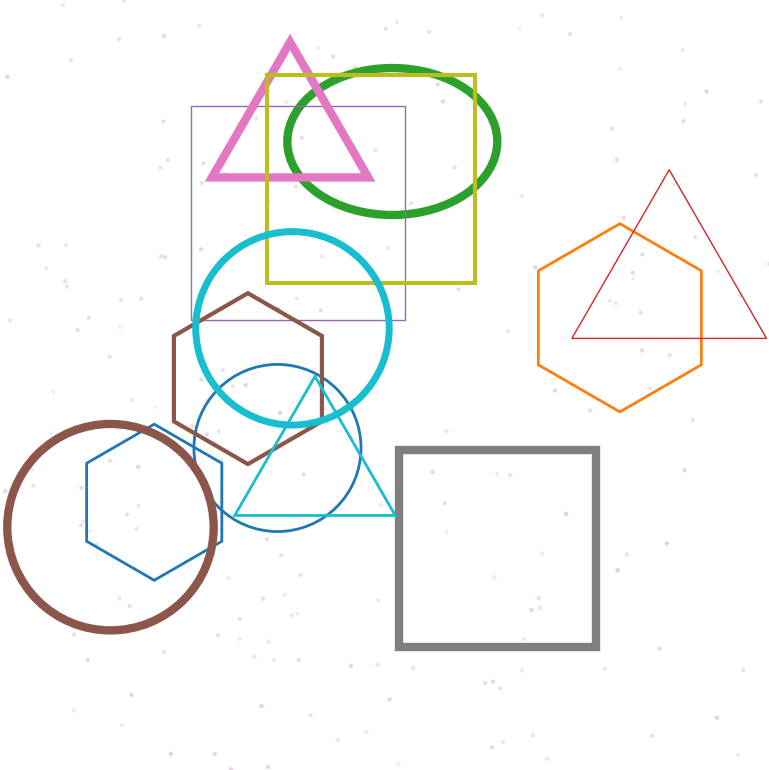[{"shape": "circle", "thickness": 1, "radius": 0.54, "center": [0.36, 0.418]}, {"shape": "hexagon", "thickness": 1, "radius": 0.51, "center": [0.2, 0.348]}, {"shape": "hexagon", "thickness": 1, "radius": 0.61, "center": [0.805, 0.587]}, {"shape": "oval", "thickness": 3, "radius": 0.68, "center": [0.509, 0.816]}, {"shape": "triangle", "thickness": 0.5, "radius": 0.73, "center": [0.869, 0.634]}, {"shape": "square", "thickness": 0.5, "radius": 0.69, "center": [0.387, 0.723]}, {"shape": "circle", "thickness": 3, "radius": 0.67, "center": [0.143, 0.315]}, {"shape": "hexagon", "thickness": 1.5, "radius": 0.55, "center": [0.322, 0.508]}, {"shape": "triangle", "thickness": 3, "radius": 0.59, "center": [0.377, 0.828]}, {"shape": "square", "thickness": 3, "radius": 0.64, "center": [0.646, 0.287]}, {"shape": "square", "thickness": 1.5, "radius": 0.68, "center": [0.482, 0.768]}, {"shape": "triangle", "thickness": 1, "radius": 0.6, "center": [0.409, 0.391]}, {"shape": "circle", "thickness": 2.5, "radius": 0.63, "center": [0.38, 0.574]}]